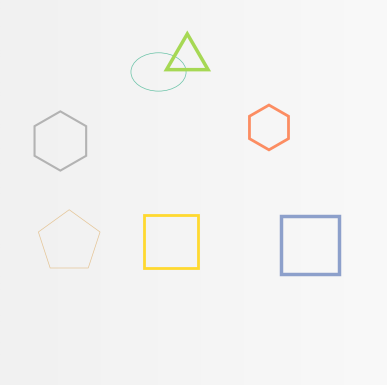[{"shape": "oval", "thickness": 0.5, "radius": 0.36, "center": [0.409, 0.813]}, {"shape": "hexagon", "thickness": 2, "radius": 0.29, "center": [0.694, 0.669]}, {"shape": "square", "thickness": 2.5, "radius": 0.38, "center": [0.801, 0.363]}, {"shape": "triangle", "thickness": 2.5, "radius": 0.31, "center": [0.483, 0.85]}, {"shape": "square", "thickness": 2, "radius": 0.35, "center": [0.44, 0.373]}, {"shape": "pentagon", "thickness": 0.5, "radius": 0.42, "center": [0.179, 0.372]}, {"shape": "hexagon", "thickness": 1.5, "radius": 0.38, "center": [0.156, 0.634]}]